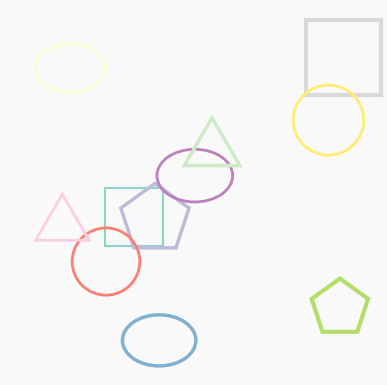[{"shape": "square", "thickness": 1.5, "radius": 0.37, "center": [0.346, 0.436]}, {"shape": "oval", "thickness": 1, "radius": 0.45, "center": [0.18, 0.823]}, {"shape": "pentagon", "thickness": 2.5, "radius": 0.46, "center": [0.4, 0.431]}, {"shape": "circle", "thickness": 2, "radius": 0.44, "center": [0.274, 0.321]}, {"shape": "oval", "thickness": 2.5, "radius": 0.47, "center": [0.411, 0.116]}, {"shape": "pentagon", "thickness": 3, "radius": 0.38, "center": [0.877, 0.2]}, {"shape": "triangle", "thickness": 2, "radius": 0.4, "center": [0.161, 0.416]}, {"shape": "square", "thickness": 3, "radius": 0.48, "center": [0.887, 0.851]}, {"shape": "oval", "thickness": 2, "radius": 0.49, "center": [0.503, 0.544]}, {"shape": "triangle", "thickness": 2.5, "radius": 0.41, "center": [0.547, 0.611]}, {"shape": "circle", "thickness": 2, "radius": 0.45, "center": [0.848, 0.688]}]